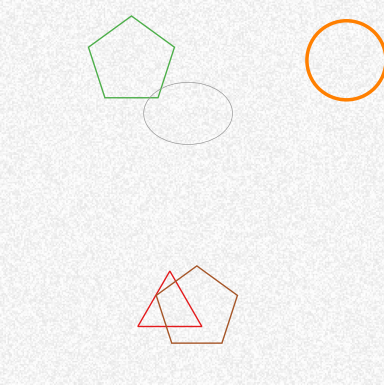[{"shape": "triangle", "thickness": 1, "radius": 0.48, "center": [0.441, 0.2]}, {"shape": "pentagon", "thickness": 1, "radius": 0.59, "center": [0.341, 0.841]}, {"shape": "circle", "thickness": 2.5, "radius": 0.51, "center": [0.9, 0.843]}, {"shape": "pentagon", "thickness": 1, "radius": 0.55, "center": [0.511, 0.198]}, {"shape": "oval", "thickness": 0.5, "radius": 0.58, "center": [0.489, 0.705]}]